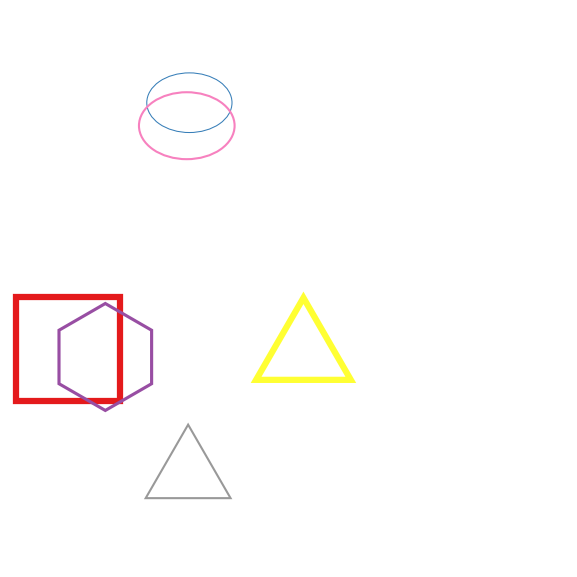[{"shape": "square", "thickness": 3, "radius": 0.45, "center": [0.118, 0.395]}, {"shape": "oval", "thickness": 0.5, "radius": 0.37, "center": [0.328, 0.821]}, {"shape": "hexagon", "thickness": 1.5, "radius": 0.46, "center": [0.182, 0.381]}, {"shape": "triangle", "thickness": 3, "radius": 0.47, "center": [0.525, 0.389]}, {"shape": "oval", "thickness": 1, "radius": 0.41, "center": [0.323, 0.781]}, {"shape": "triangle", "thickness": 1, "radius": 0.42, "center": [0.326, 0.179]}]